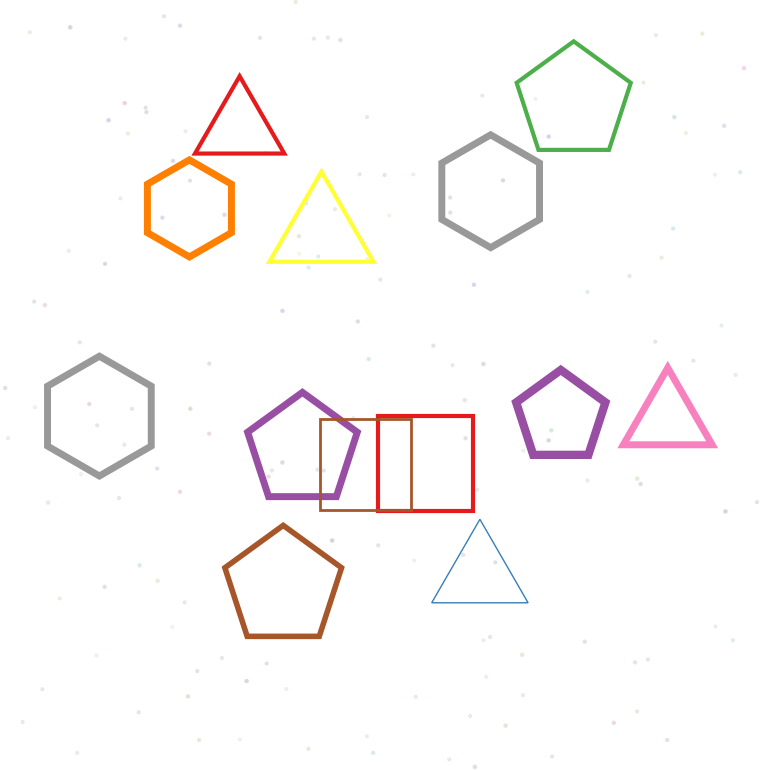[{"shape": "square", "thickness": 1.5, "radius": 0.31, "center": [0.553, 0.398]}, {"shape": "triangle", "thickness": 1.5, "radius": 0.33, "center": [0.311, 0.834]}, {"shape": "triangle", "thickness": 0.5, "radius": 0.36, "center": [0.623, 0.253]}, {"shape": "pentagon", "thickness": 1.5, "radius": 0.39, "center": [0.745, 0.868]}, {"shape": "pentagon", "thickness": 2.5, "radius": 0.37, "center": [0.393, 0.416]}, {"shape": "pentagon", "thickness": 3, "radius": 0.3, "center": [0.728, 0.459]}, {"shape": "hexagon", "thickness": 2.5, "radius": 0.32, "center": [0.246, 0.729]}, {"shape": "triangle", "thickness": 1.5, "radius": 0.39, "center": [0.417, 0.699]}, {"shape": "square", "thickness": 1, "radius": 0.3, "center": [0.475, 0.397]}, {"shape": "pentagon", "thickness": 2, "radius": 0.4, "center": [0.368, 0.238]}, {"shape": "triangle", "thickness": 2.5, "radius": 0.33, "center": [0.867, 0.456]}, {"shape": "hexagon", "thickness": 2.5, "radius": 0.39, "center": [0.129, 0.46]}, {"shape": "hexagon", "thickness": 2.5, "radius": 0.37, "center": [0.637, 0.752]}]